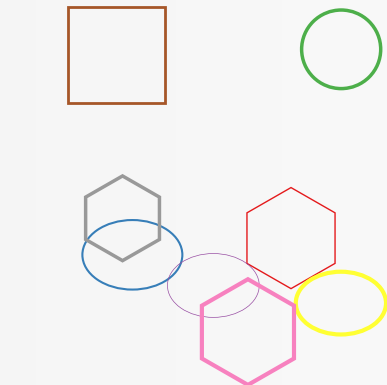[{"shape": "hexagon", "thickness": 1, "radius": 0.66, "center": [0.751, 0.382]}, {"shape": "oval", "thickness": 1.5, "radius": 0.64, "center": [0.342, 0.338]}, {"shape": "circle", "thickness": 2.5, "radius": 0.51, "center": [0.88, 0.872]}, {"shape": "oval", "thickness": 0.5, "radius": 0.59, "center": [0.551, 0.259]}, {"shape": "oval", "thickness": 3, "radius": 0.58, "center": [0.88, 0.213]}, {"shape": "square", "thickness": 2, "radius": 0.62, "center": [0.3, 0.856]}, {"shape": "hexagon", "thickness": 3, "radius": 0.69, "center": [0.64, 0.137]}, {"shape": "hexagon", "thickness": 2.5, "radius": 0.55, "center": [0.316, 0.433]}]